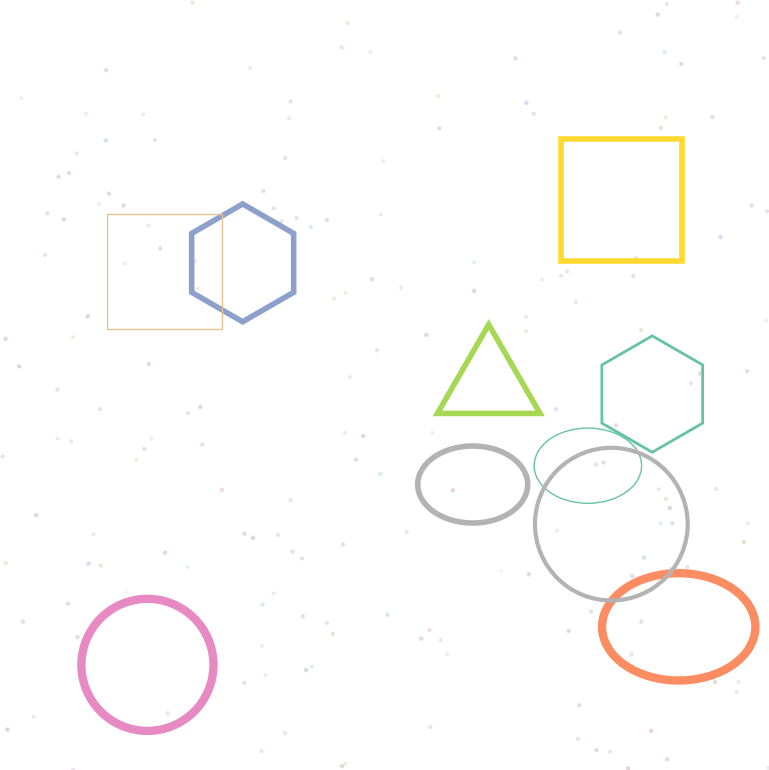[{"shape": "hexagon", "thickness": 1, "radius": 0.38, "center": [0.847, 0.488]}, {"shape": "oval", "thickness": 0.5, "radius": 0.35, "center": [0.763, 0.395]}, {"shape": "oval", "thickness": 3, "radius": 0.5, "center": [0.881, 0.186]}, {"shape": "hexagon", "thickness": 2, "radius": 0.38, "center": [0.315, 0.659]}, {"shape": "circle", "thickness": 3, "radius": 0.43, "center": [0.191, 0.137]}, {"shape": "triangle", "thickness": 2, "radius": 0.38, "center": [0.635, 0.502]}, {"shape": "square", "thickness": 2, "radius": 0.39, "center": [0.807, 0.74]}, {"shape": "square", "thickness": 0.5, "radius": 0.37, "center": [0.214, 0.648]}, {"shape": "circle", "thickness": 1.5, "radius": 0.5, "center": [0.794, 0.319]}, {"shape": "oval", "thickness": 2, "radius": 0.36, "center": [0.614, 0.371]}]